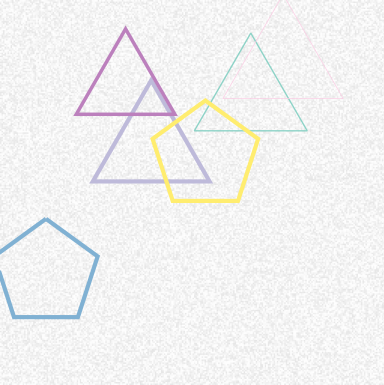[{"shape": "triangle", "thickness": 1, "radius": 0.85, "center": [0.651, 0.745]}, {"shape": "triangle", "thickness": 3, "radius": 0.88, "center": [0.393, 0.616]}, {"shape": "pentagon", "thickness": 3, "radius": 0.71, "center": [0.119, 0.29]}, {"shape": "triangle", "thickness": 0.5, "radius": 0.9, "center": [0.735, 0.834]}, {"shape": "triangle", "thickness": 2.5, "radius": 0.74, "center": [0.326, 0.777]}, {"shape": "pentagon", "thickness": 3, "radius": 0.72, "center": [0.533, 0.595]}]